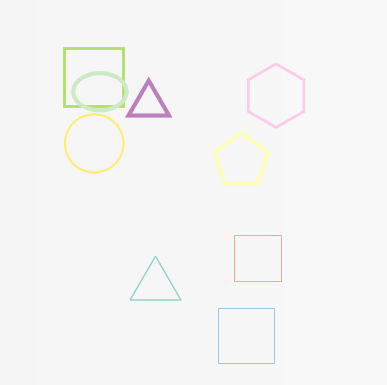[{"shape": "triangle", "thickness": 1, "radius": 0.38, "center": [0.401, 0.259]}, {"shape": "pentagon", "thickness": 2.5, "radius": 0.36, "center": [0.622, 0.582]}, {"shape": "square", "thickness": 0.5, "radius": 0.3, "center": [0.665, 0.33]}, {"shape": "square", "thickness": 0.5, "radius": 0.36, "center": [0.635, 0.129]}, {"shape": "square", "thickness": 2, "radius": 0.38, "center": [0.242, 0.8]}, {"shape": "hexagon", "thickness": 2, "radius": 0.41, "center": [0.712, 0.752]}, {"shape": "triangle", "thickness": 3, "radius": 0.3, "center": [0.384, 0.73]}, {"shape": "oval", "thickness": 3, "radius": 0.34, "center": [0.258, 0.762]}, {"shape": "circle", "thickness": 1.5, "radius": 0.38, "center": [0.243, 0.628]}]